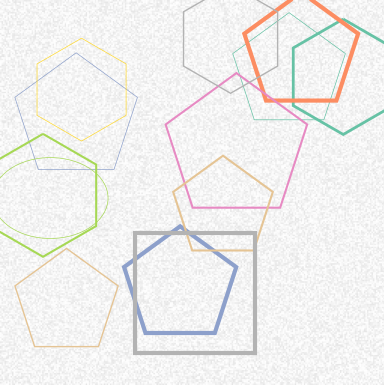[{"shape": "hexagon", "thickness": 2, "radius": 0.75, "center": [0.892, 0.801]}, {"shape": "pentagon", "thickness": 0.5, "radius": 0.77, "center": [0.751, 0.813]}, {"shape": "pentagon", "thickness": 3, "radius": 0.78, "center": [0.782, 0.864]}, {"shape": "pentagon", "thickness": 0.5, "radius": 0.84, "center": [0.198, 0.695]}, {"shape": "pentagon", "thickness": 3, "radius": 0.77, "center": [0.468, 0.259]}, {"shape": "pentagon", "thickness": 1.5, "radius": 0.97, "center": [0.614, 0.617]}, {"shape": "hexagon", "thickness": 1.5, "radius": 0.8, "center": [0.112, 0.493]}, {"shape": "oval", "thickness": 0.5, "radius": 0.75, "center": [0.131, 0.486]}, {"shape": "hexagon", "thickness": 0.5, "radius": 0.67, "center": [0.212, 0.767]}, {"shape": "pentagon", "thickness": 1.5, "radius": 0.68, "center": [0.579, 0.459]}, {"shape": "pentagon", "thickness": 1, "radius": 0.7, "center": [0.173, 0.214]}, {"shape": "square", "thickness": 3, "radius": 0.78, "center": [0.507, 0.239]}, {"shape": "hexagon", "thickness": 1, "radius": 0.71, "center": [0.599, 0.899]}]